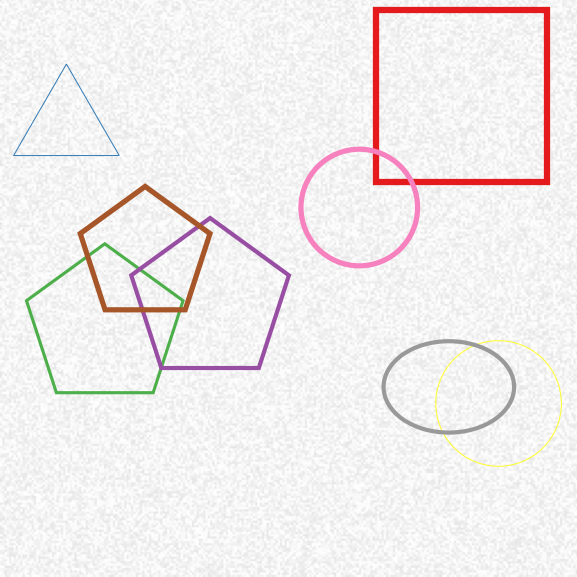[{"shape": "square", "thickness": 3, "radius": 0.74, "center": [0.799, 0.833]}, {"shape": "triangle", "thickness": 0.5, "radius": 0.53, "center": [0.115, 0.783]}, {"shape": "pentagon", "thickness": 1.5, "radius": 0.71, "center": [0.181, 0.434]}, {"shape": "pentagon", "thickness": 2, "radius": 0.72, "center": [0.364, 0.478]}, {"shape": "circle", "thickness": 0.5, "radius": 0.54, "center": [0.863, 0.3]}, {"shape": "pentagon", "thickness": 2.5, "radius": 0.59, "center": [0.251, 0.558]}, {"shape": "circle", "thickness": 2.5, "radius": 0.5, "center": [0.622, 0.64]}, {"shape": "oval", "thickness": 2, "radius": 0.57, "center": [0.777, 0.329]}]